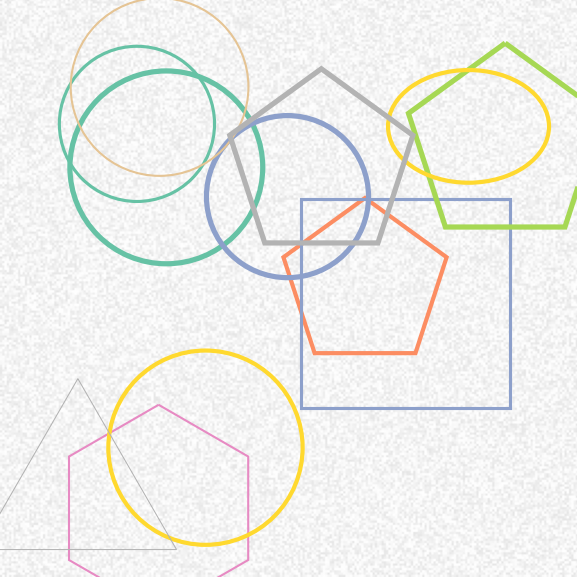[{"shape": "circle", "thickness": 1.5, "radius": 0.67, "center": [0.237, 0.785]}, {"shape": "circle", "thickness": 2.5, "radius": 0.83, "center": [0.288, 0.709]}, {"shape": "pentagon", "thickness": 2, "radius": 0.74, "center": [0.632, 0.508]}, {"shape": "square", "thickness": 1.5, "radius": 0.91, "center": [0.702, 0.474]}, {"shape": "circle", "thickness": 2.5, "radius": 0.7, "center": [0.498, 0.659]}, {"shape": "hexagon", "thickness": 1, "radius": 0.9, "center": [0.275, 0.119]}, {"shape": "pentagon", "thickness": 2.5, "radius": 0.88, "center": [0.875, 0.748]}, {"shape": "circle", "thickness": 2, "radius": 0.84, "center": [0.356, 0.224]}, {"shape": "oval", "thickness": 2, "radius": 0.7, "center": [0.811, 0.78]}, {"shape": "circle", "thickness": 1, "radius": 0.77, "center": [0.276, 0.848]}, {"shape": "pentagon", "thickness": 2.5, "radius": 0.83, "center": [0.556, 0.713]}, {"shape": "triangle", "thickness": 0.5, "radius": 0.99, "center": [0.135, 0.146]}]